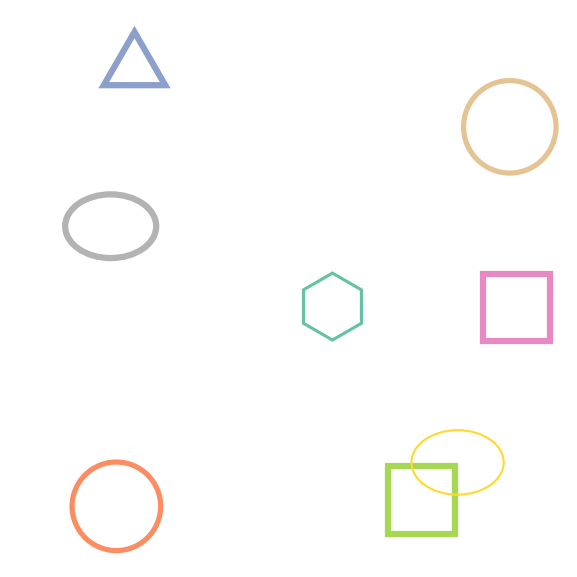[{"shape": "hexagon", "thickness": 1.5, "radius": 0.29, "center": [0.576, 0.468]}, {"shape": "circle", "thickness": 2.5, "radius": 0.38, "center": [0.201, 0.122]}, {"shape": "triangle", "thickness": 3, "radius": 0.31, "center": [0.233, 0.882]}, {"shape": "square", "thickness": 3, "radius": 0.29, "center": [0.894, 0.467]}, {"shape": "square", "thickness": 3, "radius": 0.29, "center": [0.73, 0.133]}, {"shape": "oval", "thickness": 1, "radius": 0.4, "center": [0.792, 0.198]}, {"shape": "circle", "thickness": 2.5, "radius": 0.4, "center": [0.883, 0.78]}, {"shape": "oval", "thickness": 3, "radius": 0.39, "center": [0.192, 0.607]}]